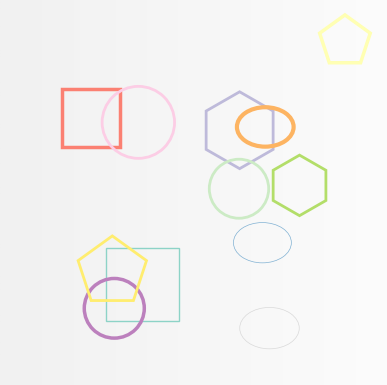[{"shape": "square", "thickness": 1, "radius": 0.47, "center": [0.368, 0.261]}, {"shape": "pentagon", "thickness": 2.5, "radius": 0.34, "center": [0.89, 0.893]}, {"shape": "hexagon", "thickness": 2, "radius": 0.5, "center": [0.618, 0.662]}, {"shape": "square", "thickness": 2.5, "radius": 0.38, "center": [0.234, 0.694]}, {"shape": "oval", "thickness": 0.5, "radius": 0.37, "center": [0.677, 0.37]}, {"shape": "oval", "thickness": 3, "radius": 0.37, "center": [0.685, 0.67]}, {"shape": "hexagon", "thickness": 2, "radius": 0.39, "center": [0.773, 0.518]}, {"shape": "circle", "thickness": 2, "radius": 0.47, "center": [0.357, 0.682]}, {"shape": "oval", "thickness": 0.5, "radius": 0.38, "center": [0.695, 0.148]}, {"shape": "circle", "thickness": 2.5, "radius": 0.39, "center": [0.295, 0.199]}, {"shape": "circle", "thickness": 2, "radius": 0.38, "center": [0.617, 0.51]}, {"shape": "pentagon", "thickness": 2, "radius": 0.46, "center": [0.29, 0.294]}]